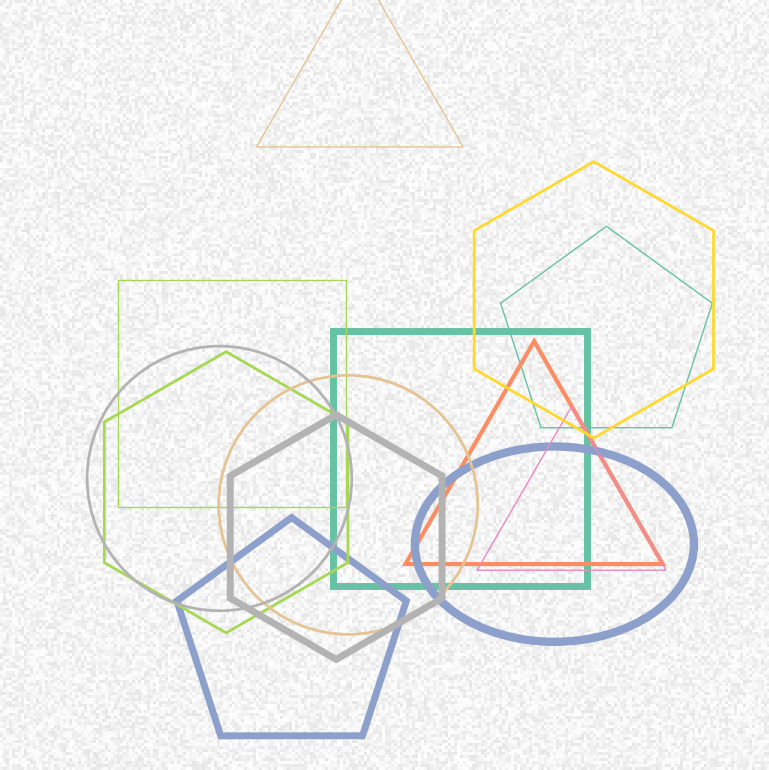[{"shape": "pentagon", "thickness": 0.5, "radius": 0.72, "center": [0.788, 0.561]}, {"shape": "square", "thickness": 2.5, "radius": 0.83, "center": [0.597, 0.405]}, {"shape": "triangle", "thickness": 1.5, "radius": 0.96, "center": [0.694, 0.364]}, {"shape": "oval", "thickness": 3, "radius": 0.91, "center": [0.72, 0.293]}, {"shape": "pentagon", "thickness": 2.5, "radius": 0.78, "center": [0.379, 0.171]}, {"shape": "triangle", "thickness": 0.5, "radius": 0.71, "center": [0.742, 0.33]}, {"shape": "hexagon", "thickness": 1, "radius": 0.91, "center": [0.294, 0.361]}, {"shape": "square", "thickness": 0.5, "radius": 0.74, "center": [0.301, 0.489]}, {"shape": "hexagon", "thickness": 1, "radius": 0.9, "center": [0.771, 0.611]}, {"shape": "triangle", "thickness": 0.5, "radius": 0.78, "center": [0.467, 0.887]}, {"shape": "circle", "thickness": 1, "radius": 0.84, "center": [0.452, 0.344]}, {"shape": "circle", "thickness": 1, "radius": 0.86, "center": [0.285, 0.379]}, {"shape": "hexagon", "thickness": 2.5, "radius": 0.79, "center": [0.437, 0.302]}]